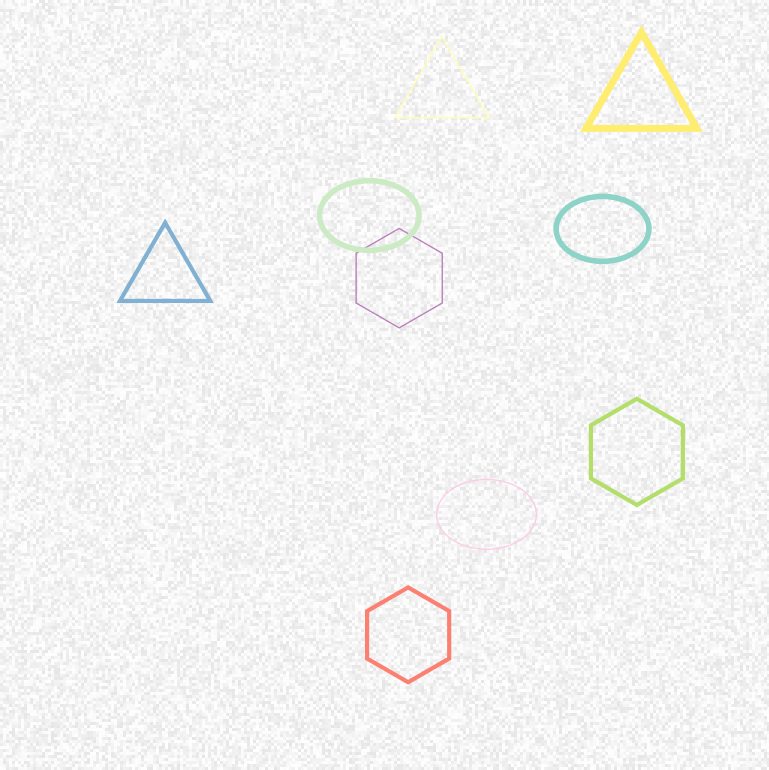[{"shape": "oval", "thickness": 2, "radius": 0.3, "center": [0.782, 0.703]}, {"shape": "triangle", "thickness": 0.5, "radius": 0.35, "center": [0.574, 0.882]}, {"shape": "hexagon", "thickness": 1.5, "radius": 0.31, "center": [0.53, 0.176]}, {"shape": "triangle", "thickness": 1.5, "radius": 0.34, "center": [0.214, 0.643]}, {"shape": "hexagon", "thickness": 1.5, "radius": 0.34, "center": [0.827, 0.413]}, {"shape": "oval", "thickness": 0.5, "radius": 0.32, "center": [0.632, 0.332]}, {"shape": "hexagon", "thickness": 0.5, "radius": 0.32, "center": [0.518, 0.639]}, {"shape": "oval", "thickness": 2, "radius": 0.32, "center": [0.48, 0.72]}, {"shape": "triangle", "thickness": 2.5, "radius": 0.42, "center": [0.833, 0.875]}]